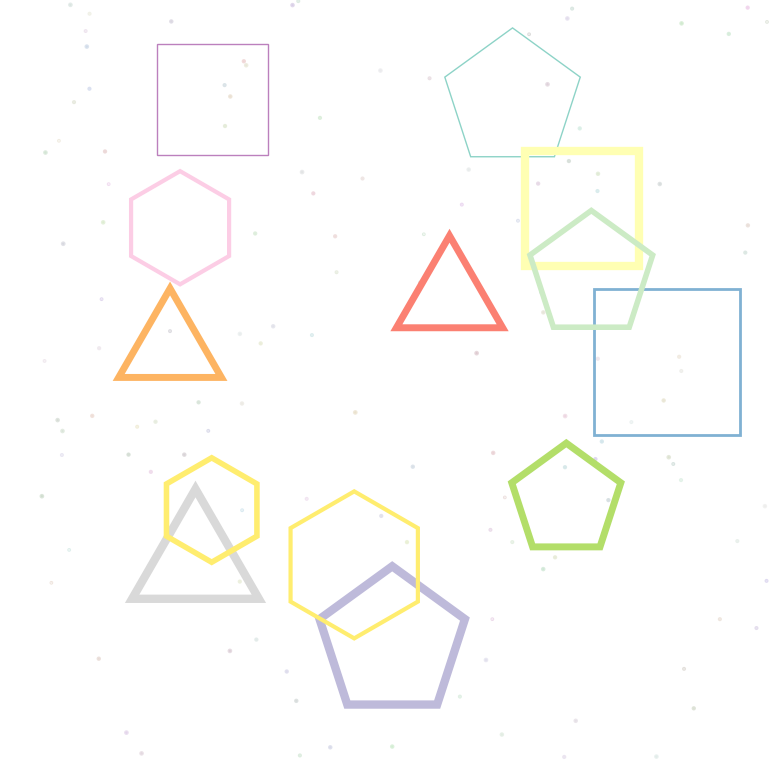[{"shape": "pentagon", "thickness": 0.5, "radius": 0.46, "center": [0.666, 0.871]}, {"shape": "square", "thickness": 3, "radius": 0.37, "center": [0.756, 0.729]}, {"shape": "pentagon", "thickness": 3, "radius": 0.5, "center": [0.509, 0.165]}, {"shape": "triangle", "thickness": 2.5, "radius": 0.4, "center": [0.584, 0.614]}, {"shape": "square", "thickness": 1, "radius": 0.47, "center": [0.866, 0.53]}, {"shape": "triangle", "thickness": 2.5, "radius": 0.39, "center": [0.221, 0.548]}, {"shape": "pentagon", "thickness": 2.5, "radius": 0.37, "center": [0.735, 0.35]}, {"shape": "hexagon", "thickness": 1.5, "radius": 0.37, "center": [0.234, 0.704]}, {"shape": "triangle", "thickness": 3, "radius": 0.48, "center": [0.254, 0.27]}, {"shape": "square", "thickness": 0.5, "radius": 0.36, "center": [0.276, 0.871]}, {"shape": "pentagon", "thickness": 2, "radius": 0.42, "center": [0.768, 0.643]}, {"shape": "hexagon", "thickness": 1.5, "radius": 0.48, "center": [0.46, 0.266]}, {"shape": "hexagon", "thickness": 2, "radius": 0.34, "center": [0.275, 0.338]}]